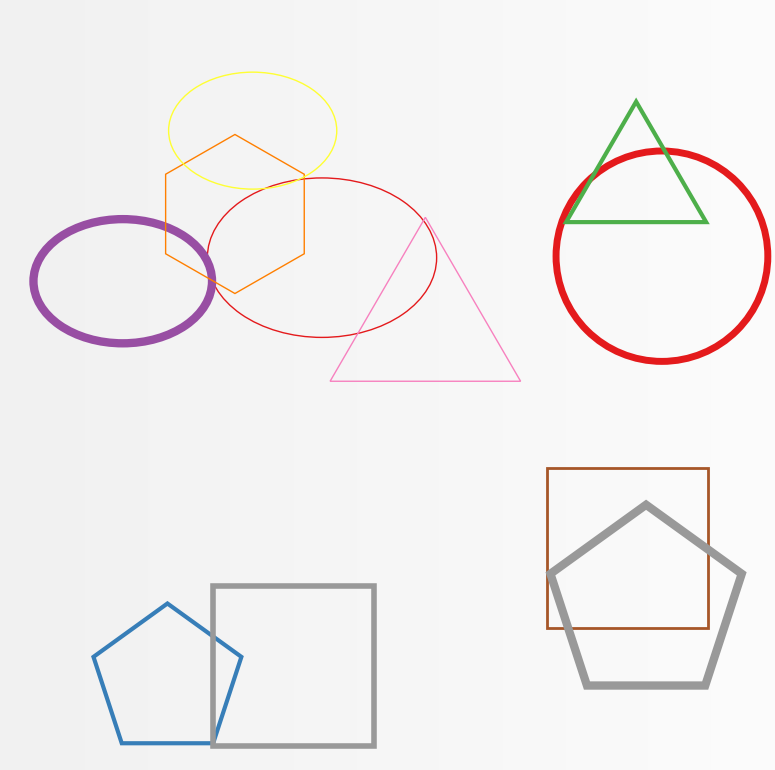[{"shape": "oval", "thickness": 0.5, "radius": 0.74, "center": [0.415, 0.665]}, {"shape": "circle", "thickness": 2.5, "radius": 0.68, "center": [0.854, 0.667]}, {"shape": "pentagon", "thickness": 1.5, "radius": 0.5, "center": [0.216, 0.116]}, {"shape": "triangle", "thickness": 1.5, "radius": 0.52, "center": [0.821, 0.764]}, {"shape": "oval", "thickness": 3, "radius": 0.58, "center": [0.158, 0.635]}, {"shape": "hexagon", "thickness": 0.5, "radius": 0.52, "center": [0.303, 0.722]}, {"shape": "oval", "thickness": 0.5, "radius": 0.54, "center": [0.326, 0.83]}, {"shape": "square", "thickness": 1, "radius": 0.52, "center": [0.81, 0.288]}, {"shape": "triangle", "thickness": 0.5, "radius": 0.71, "center": [0.549, 0.576]}, {"shape": "square", "thickness": 2, "radius": 0.52, "center": [0.379, 0.135]}, {"shape": "pentagon", "thickness": 3, "radius": 0.65, "center": [0.834, 0.215]}]